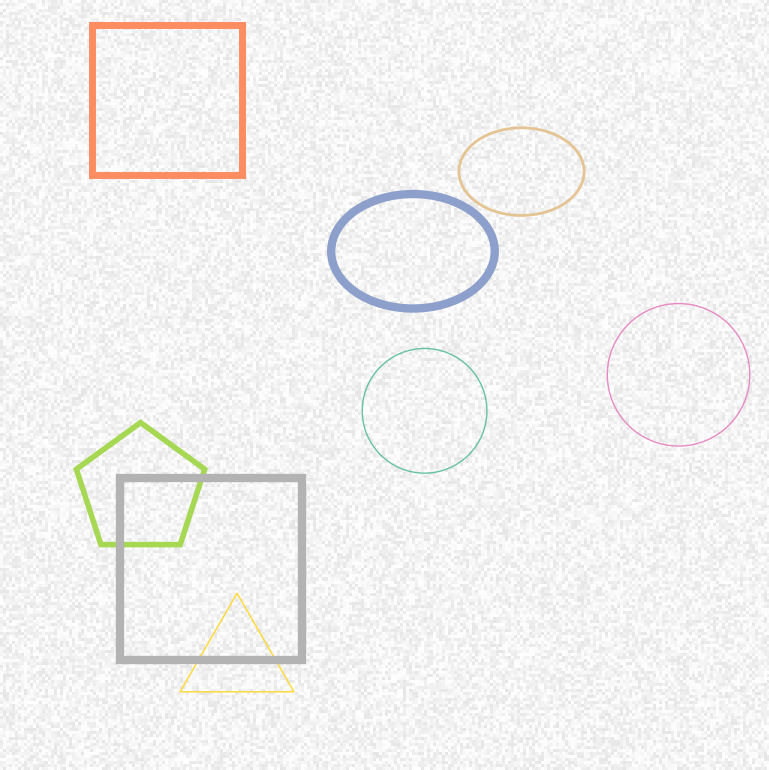[{"shape": "circle", "thickness": 0.5, "radius": 0.4, "center": [0.551, 0.466]}, {"shape": "square", "thickness": 2.5, "radius": 0.49, "center": [0.217, 0.87]}, {"shape": "oval", "thickness": 3, "radius": 0.53, "center": [0.536, 0.674]}, {"shape": "circle", "thickness": 0.5, "radius": 0.46, "center": [0.881, 0.513]}, {"shape": "pentagon", "thickness": 2, "radius": 0.44, "center": [0.183, 0.364]}, {"shape": "triangle", "thickness": 0.5, "radius": 0.43, "center": [0.308, 0.144]}, {"shape": "oval", "thickness": 1, "radius": 0.41, "center": [0.677, 0.777]}, {"shape": "square", "thickness": 3, "radius": 0.59, "center": [0.274, 0.261]}]